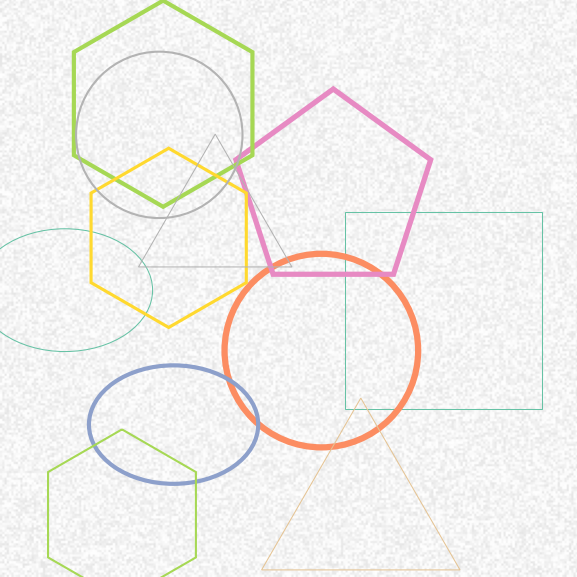[{"shape": "oval", "thickness": 0.5, "radius": 0.76, "center": [0.112, 0.497]}, {"shape": "square", "thickness": 0.5, "radius": 0.85, "center": [0.769, 0.462]}, {"shape": "circle", "thickness": 3, "radius": 0.84, "center": [0.556, 0.392]}, {"shape": "oval", "thickness": 2, "radius": 0.73, "center": [0.301, 0.264]}, {"shape": "pentagon", "thickness": 2.5, "radius": 0.89, "center": [0.577, 0.668]}, {"shape": "hexagon", "thickness": 2, "radius": 0.89, "center": [0.283, 0.82]}, {"shape": "hexagon", "thickness": 1, "radius": 0.74, "center": [0.211, 0.108]}, {"shape": "hexagon", "thickness": 1.5, "radius": 0.78, "center": [0.292, 0.587]}, {"shape": "triangle", "thickness": 0.5, "radius": 0.99, "center": [0.625, 0.111]}, {"shape": "circle", "thickness": 1, "radius": 0.72, "center": [0.276, 0.766]}, {"shape": "triangle", "thickness": 0.5, "radius": 0.77, "center": [0.373, 0.614]}]